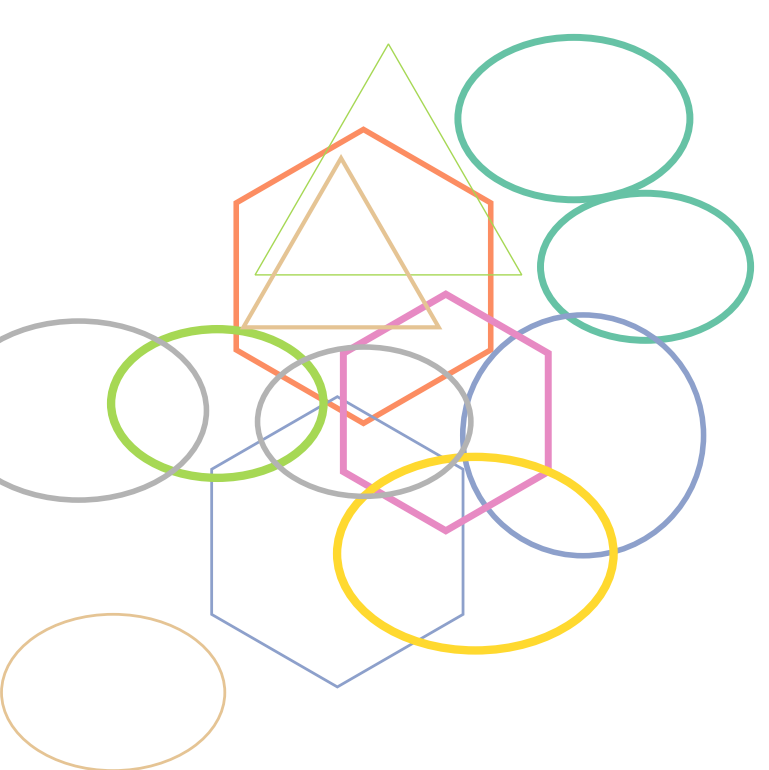[{"shape": "oval", "thickness": 2.5, "radius": 0.75, "center": [0.745, 0.846]}, {"shape": "oval", "thickness": 2.5, "radius": 0.68, "center": [0.838, 0.654]}, {"shape": "hexagon", "thickness": 2, "radius": 0.95, "center": [0.472, 0.641]}, {"shape": "circle", "thickness": 2, "radius": 0.78, "center": [0.757, 0.435]}, {"shape": "hexagon", "thickness": 1, "radius": 0.94, "center": [0.438, 0.296]}, {"shape": "hexagon", "thickness": 2.5, "radius": 0.77, "center": [0.579, 0.464]}, {"shape": "oval", "thickness": 3, "radius": 0.69, "center": [0.282, 0.476]}, {"shape": "triangle", "thickness": 0.5, "radius": 1.0, "center": [0.504, 0.743]}, {"shape": "oval", "thickness": 3, "radius": 0.9, "center": [0.617, 0.281]}, {"shape": "triangle", "thickness": 1.5, "radius": 0.73, "center": [0.443, 0.648]}, {"shape": "oval", "thickness": 1, "radius": 0.73, "center": [0.147, 0.101]}, {"shape": "oval", "thickness": 2, "radius": 0.69, "center": [0.473, 0.452]}, {"shape": "oval", "thickness": 2, "radius": 0.83, "center": [0.102, 0.467]}]